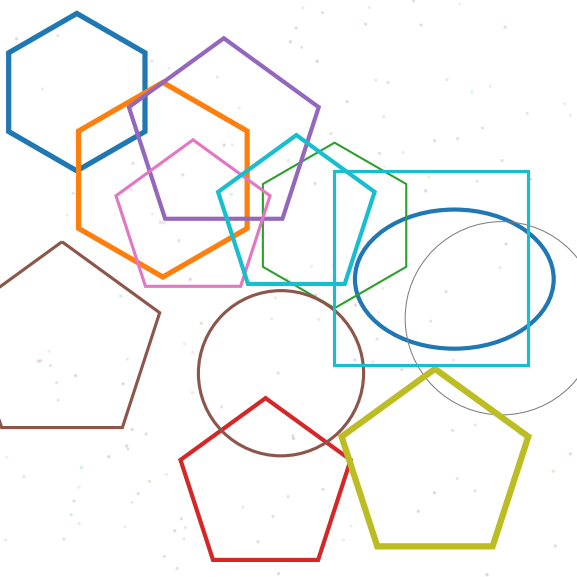[{"shape": "hexagon", "thickness": 2.5, "radius": 0.68, "center": [0.133, 0.84]}, {"shape": "oval", "thickness": 2, "radius": 0.86, "center": [0.787, 0.516]}, {"shape": "hexagon", "thickness": 2.5, "radius": 0.84, "center": [0.282, 0.688]}, {"shape": "hexagon", "thickness": 1, "radius": 0.72, "center": [0.579, 0.609]}, {"shape": "pentagon", "thickness": 2, "radius": 0.77, "center": [0.46, 0.155]}, {"shape": "pentagon", "thickness": 2, "radius": 0.86, "center": [0.388, 0.76]}, {"shape": "circle", "thickness": 1.5, "radius": 0.72, "center": [0.487, 0.353]}, {"shape": "pentagon", "thickness": 1.5, "radius": 0.89, "center": [0.107, 0.403]}, {"shape": "pentagon", "thickness": 1.5, "radius": 0.7, "center": [0.334, 0.617]}, {"shape": "circle", "thickness": 0.5, "radius": 0.84, "center": [0.869, 0.448]}, {"shape": "pentagon", "thickness": 3, "radius": 0.85, "center": [0.753, 0.191]}, {"shape": "square", "thickness": 1.5, "radius": 0.84, "center": [0.747, 0.535]}, {"shape": "pentagon", "thickness": 2, "radius": 0.71, "center": [0.513, 0.623]}]